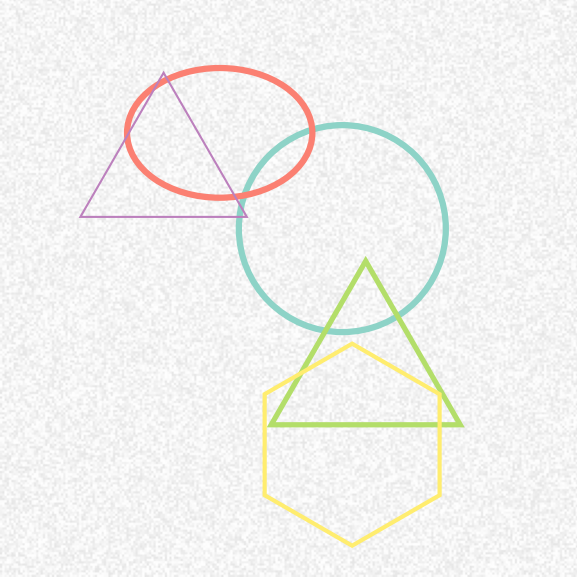[{"shape": "circle", "thickness": 3, "radius": 0.9, "center": [0.593, 0.603]}, {"shape": "oval", "thickness": 3, "radius": 0.8, "center": [0.38, 0.769]}, {"shape": "triangle", "thickness": 2.5, "radius": 0.94, "center": [0.633, 0.358]}, {"shape": "triangle", "thickness": 1, "radius": 0.83, "center": [0.283, 0.707]}, {"shape": "hexagon", "thickness": 2, "radius": 0.87, "center": [0.61, 0.229]}]